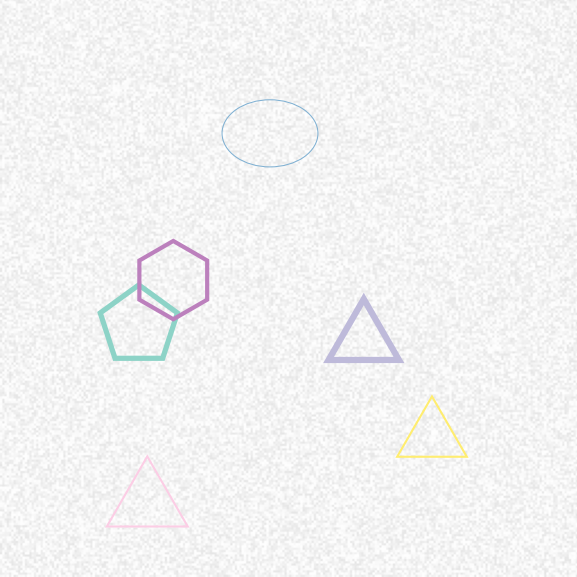[{"shape": "pentagon", "thickness": 2.5, "radius": 0.35, "center": [0.24, 0.436]}, {"shape": "triangle", "thickness": 3, "radius": 0.35, "center": [0.63, 0.411]}, {"shape": "oval", "thickness": 0.5, "radius": 0.42, "center": [0.468, 0.768]}, {"shape": "triangle", "thickness": 1, "radius": 0.4, "center": [0.255, 0.128]}, {"shape": "hexagon", "thickness": 2, "radius": 0.34, "center": [0.3, 0.514]}, {"shape": "triangle", "thickness": 1, "radius": 0.35, "center": [0.748, 0.243]}]